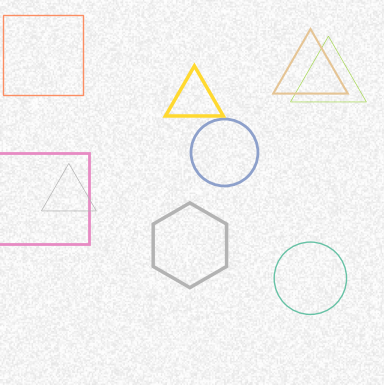[{"shape": "circle", "thickness": 1, "radius": 0.47, "center": [0.806, 0.277]}, {"shape": "square", "thickness": 1, "radius": 0.52, "center": [0.111, 0.856]}, {"shape": "circle", "thickness": 2, "radius": 0.43, "center": [0.583, 0.604]}, {"shape": "square", "thickness": 2, "radius": 0.59, "center": [0.112, 0.485]}, {"shape": "triangle", "thickness": 0.5, "radius": 0.57, "center": [0.853, 0.792]}, {"shape": "triangle", "thickness": 2.5, "radius": 0.43, "center": [0.505, 0.742]}, {"shape": "triangle", "thickness": 1.5, "radius": 0.56, "center": [0.807, 0.813]}, {"shape": "triangle", "thickness": 0.5, "radius": 0.41, "center": [0.179, 0.493]}, {"shape": "hexagon", "thickness": 2.5, "radius": 0.55, "center": [0.493, 0.363]}]